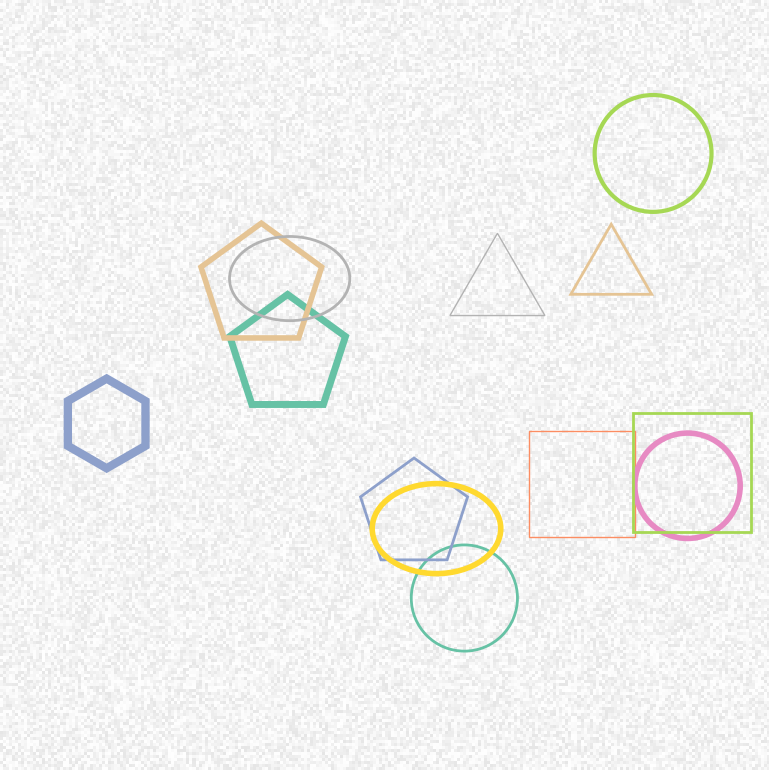[{"shape": "pentagon", "thickness": 2.5, "radius": 0.39, "center": [0.374, 0.539]}, {"shape": "circle", "thickness": 1, "radius": 0.34, "center": [0.603, 0.223]}, {"shape": "square", "thickness": 0.5, "radius": 0.34, "center": [0.756, 0.371]}, {"shape": "hexagon", "thickness": 3, "radius": 0.29, "center": [0.139, 0.45]}, {"shape": "pentagon", "thickness": 1, "radius": 0.37, "center": [0.538, 0.332]}, {"shape": "circle", "thickness": 2, "radius": 0.34, "center": [0.893, 0.369]}, {"shape": "square", "thickness": 1, "radius": 0.38, "center": [0.899, 0.386]}, {"shape": "circle", "thickness": 1.5, "radius": 0.38, "center": [0.848, 0.801]}, {"shape": "oval", "thickness": 2, "radius": 0.42, "center": [0.567, 0.313]}, {"shape": "triangle", "thickness": 1, "radius": 0.3, "center": [0.794, 0.648]}, {"shape": "pentagon", "thickness": 2, "radius": 0.41, "center": [0.339, 0.628]}, {"shape": "oval", "thickness": 1, "radius": 0.39, "center": [0.376, 0.638]}, {"shape": "triangle", "thickness": 0.5, "radius": 0.36, "center": [0.646, 0.626]}]